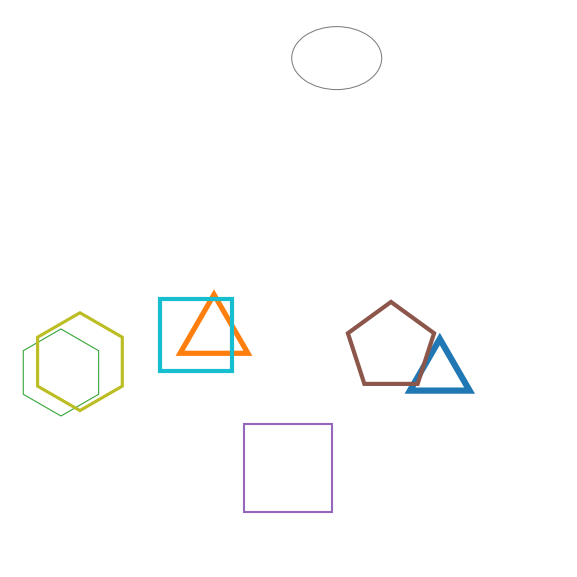[{"shape": "triangle", "thickness": 3, "radius": 0.3, "center": [0.762, 0.353]}, {"shape": "triangle", "thickness": 2.5, "radius": 0.34, "center": [0.371, 0.421]}, {"shape": "hexagon", "thickness": 0.5, "radius": 0.38, "center": [0.106, 0.354]}, {"shape": "square", "thickness": 1, "radius": 0.38, "center": [0.499, 0.189]}, {"shape": "pentagon", "thickness": 2, "radius": 0.39, "center": [0.677, 0.398]}, {"shape": "oval", "thickness": 0.5, "radius": 0.39, "center": [0.583, 0.899]}, {"shape": "hexagon", "thickness": 1.5, "radius": 0.42, "center": [0.138, 0.373]}, {"shape": "square", "thickness": 2, "radius": 0.31, "center": [0.339, 0.419]}]